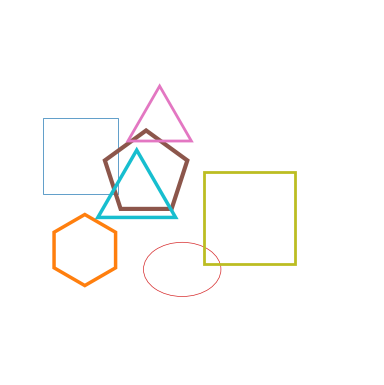[{"shape": "square", "thickness": 0.5, "radius": 0.49, "center": [0.21, 0.595]}, {"shape": "hexagon", "thickness": 2.5, "radius": 0.46, "center": [0.22, 0.351]}, {"shape": "oval", "thickness": 0.5, "radius": 0.5, "center": [0.473, 0.3]}, {"shape": "pentagon", "thickness": 3, "radius": 0.56, "center": [0.379, 0.549]}, {"shape": "triangle", "thickness": 2, "radius": 0.48, "center": [0.415, 0.681]}, {"shape": "square", "thickness": 2, "radius": 0.59, "center": [0.648, 0.434]}, {"shape": "triangle", "thickness": 2.5, "radius": 0.58, "center": [0.355, 0.494]}]